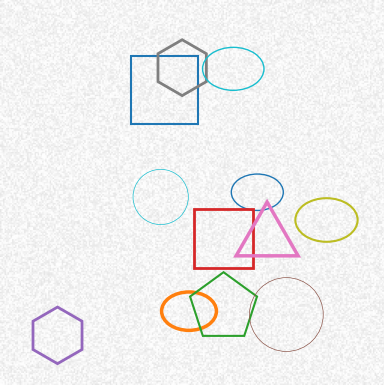[{"shape": "oval", "thickness": 1, "radius": 0.34, "center": [0.668, 0.501]}, {"shape": "square", "thickness": 1.5, "radius": 0.44, "center": [0.428, 0.766]}, {"shape": "oval", "thickness": 2.5, "radius": 0.36, "center": [0.491, 0.192]}, {"shape": "pentagon", "thickness": 1.5, "radius": 0.46, "center": [0.581, 0.202]}, {"shape": "square", "thickness": 2, "radius": 0.38, "center": [0.581, 0.38]}, {"shape": "hexagon", "thickness": 2, "radius": 0.37, "center": [0.149, 0.129]}, {"shape": "circle", "thickness": 0.5, "radius": 0.48, "center": [0.744, 0.183]}, {"shape": "triangle", "thickness": 2.5, "radius": 0.46, "center": [0.694, 0.382]}, {"shape": "hexagon", "thickness": 2, "radius": 0.36, "center": [0.473, 0.824]}, {"shape": "oval", "thickness": 1.5, "radius": 0.4, "center": [0.848, 0.429]}, {"shape": "circle", "thickness": 0.5, "radius": 0.36, "center": [0.417, 0.488]}, {"shape": "oval", "thickness": 1, "radius": 0.4, "center": [0.606, 0.821]}]